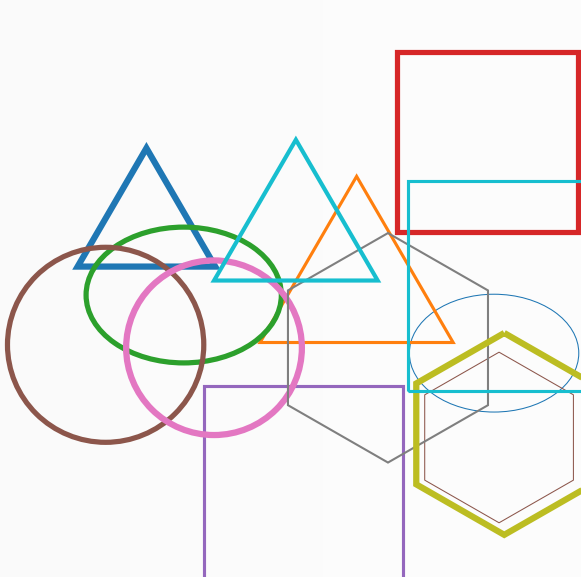[{"shape": "triangle", "thickness": 3, "radius": 0.68, "center": [0.252, 0.606]}, {"shape": "oval", "thickness": 0.5, "radius": 0.73, "center": [0.85, 0.388]}, {"shape": "triangle", "thickness": 1.5, "radius": 0.96, "center": [0.614, 0.502]}, {"shape": "oval", "thickness": 2.5, "radius": 0.84, "center": [0.316, 0.488]}, {"shape": "square", "thickness": 2.5, "radius": 0.78, "center": [0.838, 0.754]}, {"shape": "square", "thickness": 1.5, "radius": 0.85, "center": [0.523, 0.159]}, {"shape": "circle", "thickness": 2.5, "radius": 0.84, "center": [0.182, 0.402]}, {"shape": "hexagon", "thickness": 0.5, "radius": 0.74, "center": [0.859, 0.242]}, {"shape": "circle", "thickness": 3, "radius": 0.76, "center": [0.368, 0.397]}, {"shape": "hexagon", "thickness": 1, "radius": 0.99, "center": [0.667, 0.397]}, {"shape": "hexagon", "thickness": 3, "radius": 0.87, "center": [0.868, 0.248]}, {"shape": "square", "thickness": 1.5, "radius": 0.91, "center": [0.885, 0.504]}, {"shape": "triangle", "thickness": 2, "radius": 0.81, "center": [0.509, 0.595]}]